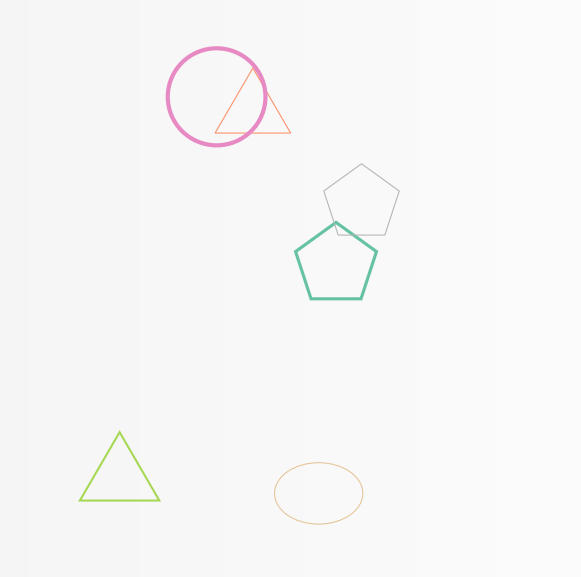[{"shape": "pentagon", "thickness": 1.5, "radius": 0.37, "center": [0.578, 0.541]}, {"shape": "triangle", "thickness": 0.5, "radius": 0.38, "center": [0.435, 0.806]}, {"shape": "circle", "thickness": 2, "radius": 0.42, "center": [0.373, 0.831]}, {"shape": "triangle", "thickness": 1, "radius": 0.39, "center": [0.206, 0.172]}, {"shape": "oval", "thickness": 0.5, "radius": 0.38, "center": [0.548, 0.145]}, {"shape": "pentagon", "thickness": 0.5, "radius": 0.34, "center": [0.622, 0.647]}]